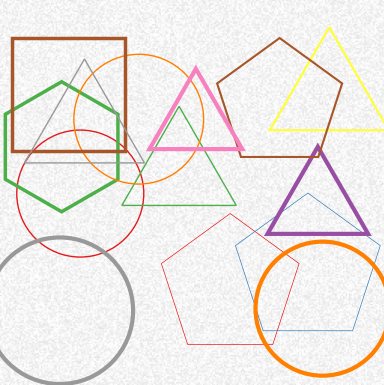[{"shape": "circle", "thickness": 1, "radius": 0.82, "center": [0.208, 0.497]}, {"shape": "pentagon", "thickness": 0.5, "radius": 0.94, "center": [0.598, 0.257]}, {"shape": "pentagon", "thickness": 0.5, "radius": 0.99, "center": [0.8, 0.301]}, {"shape": "triangle", "thickness": 1, "radius": 0.86, "center": [0.465, 0.552]}, {"shape": "hexagon", "thickness": 2.5, "radius": 0.84, "center": [0.16, 0.619]}, {"shape": "triangle", "thickness": 3, "radius": 0.75, "center": [0.825, 0.468]}, {"shape": "circle", "thickness": 1, "radius": 0.84, "center": [0.36, 0.69]}, {"shape": "circle", "thickness": 3, "radius": 0.87, "center": [0.838, 0.198]}, {"shape": "triangle", "thickness": 1.5, "radius": 0.89, "center": [0.855, 0.751]}, {"shape": "square", "thickness": 2.5, "radius": 0.73, "center": [0.179, 0.755]}, {"shape": "pentagon", "thickness": 1.5, "radius": 0.85, "center": [0.726, 0.73]}, {"shape": "triangle", "thickness": 3, "radius": 0.7, "center": [0.509, 0.682]}, {"shape": "triangle", "thickness": 1, "radius": 0.9, "center": [0.219, 0.667]}, {"shape": "circle", "thickness": 3, "radius": 0.95, "center": [0.155, 0.193]}]